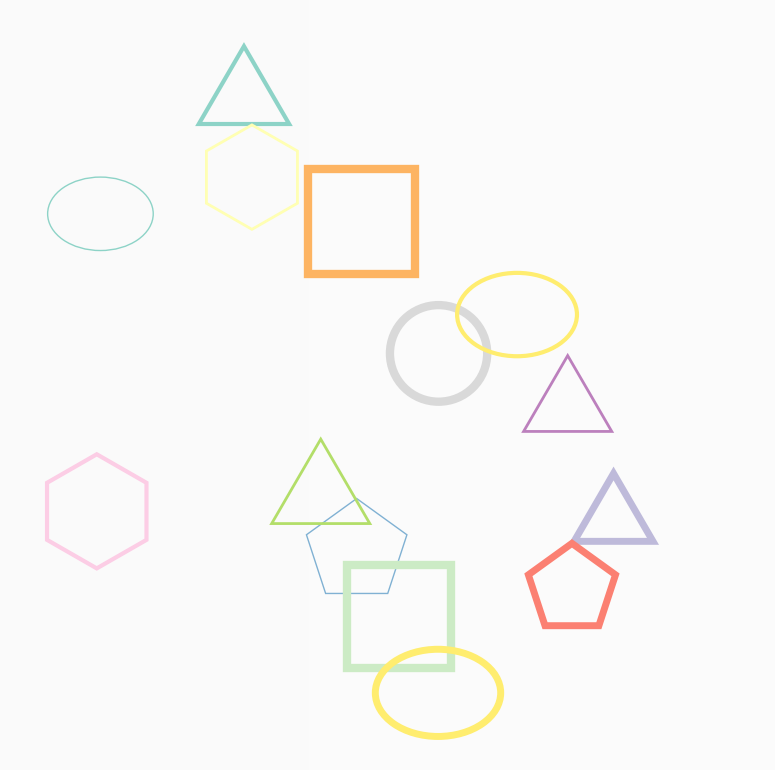[{"shape": "triangle", "thickness": 1.5, "radius": 0.34, "center": [0.315, 0.873]}, {"shape": "oval", "thickness": 0.5, "radius": 0.34, "center": [0.13, 0.722]}, {"shape": "hexagon", "thickness": 1, "radius": 0.34, "center": [0.325, 0.77]}, {"shape": "triangle", "thickness": 2.5, "radius": 0.29, "center": [0.792, 0.326]}, {"shape": "pentagon", "thickness": 2.5, "radius": 0.3, "center": [0.738, 0.235]}, {"shape": "pentagon", "thickness": 0.5, "radius": 0.34, "center": [0.46, 0.284]}, {"shape": "square", "thickness": 3, "radius": 0.34, "center": [0.466, 0.713]}, {"shape": "triangle", "thickness": 1, "radius": 0.37, "center": [0.414, 0.357]}, {"shape": "hexagon", "thickness": 1.5, "radius": 0.37, "center": [0.125, 0.336]}, {"shape": "circle", "thickness": 3, "radius": 0.31, "center": [0.566, 0.541]}, {"shape": "triangle", "thickness": 1, "radius": 0.33, "center": [0.732, 0.473]}, {"shape": "square", "thickness": 3, "radius": 0.34, "center": [0.514, 0.2]}, {"shape": "oval", "thickness": 1.5, "radius": 0.39, "center": [0.667, 0.591]}, {"shape": "oval", "thickness": 2.5, "radius": 0.4, "center": [0.565, 0.1]}]